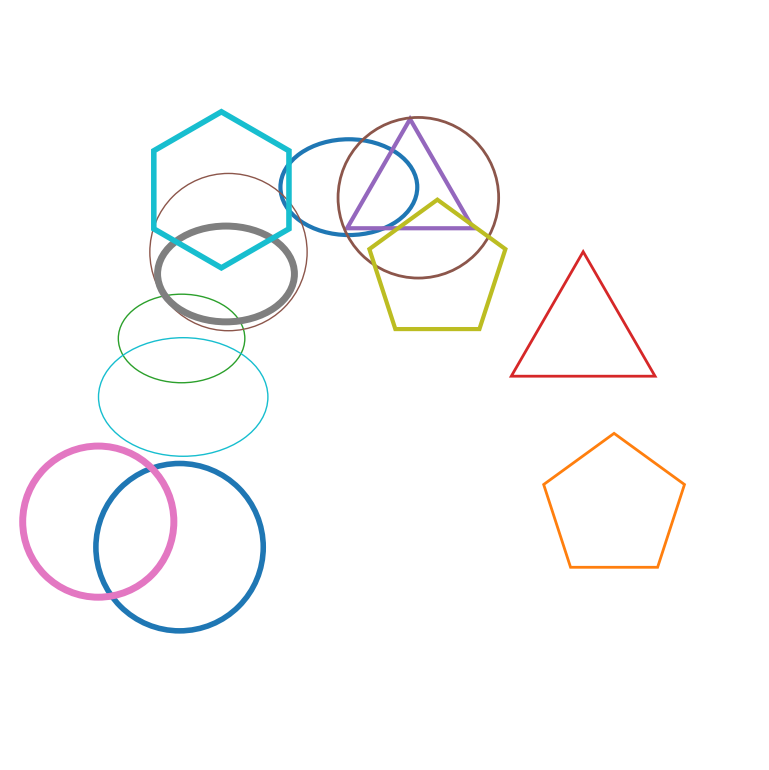[{"shape": "circle", "thickness": 2, "radius": 0.54, "center": [0.233, 0.289]}, {"shape": "oval", "thickness": 1.5, "radius": 0.44, "center": [0.453, 0.757]}, {"shape": "pentagon", "thickness": 1, "radius": 0.48, "center": [0.798, 0.341]}, {"shape": "oval", "thickness": 0.5, "radius": 0.41, "center": [0.236, 0.56]}, {"shape": "triangle", "thickness": 1, "radius": 0.54, "center": [0.757, 0.565]}, {"shape": "triangle", "thickness": 1.5, "radius": 0.47, "center": [0.533, 0.751]}, {"shape": "circle", "thickness": 0.5, "radius": 0.51, "center": [0.297, 0.673]}, {"shape": "circle", "thickness": 1, "radius": 0.52, "center": [0.543, 0.743]}, {"shape": "circle", "thickness": 2.5, "radius": 0.49, "center": [0.128, 0.323]}, {"shape": "oval", "thickness": 2.5, "radius": 0.44, "center": [0.294, 0.644]}, {"shape": "pentagon", "thickness": 1.5, "radius": 0.46, "center": [0.568, 0.648]}, {"shape": "oval", "thickness": 0.5, "radius": 0.55, "center": [0.238, 0.484]}, {"shape": "hexagon", "thickness": 2, "radius": 0.51, "center": [0.288, 0.754]}]